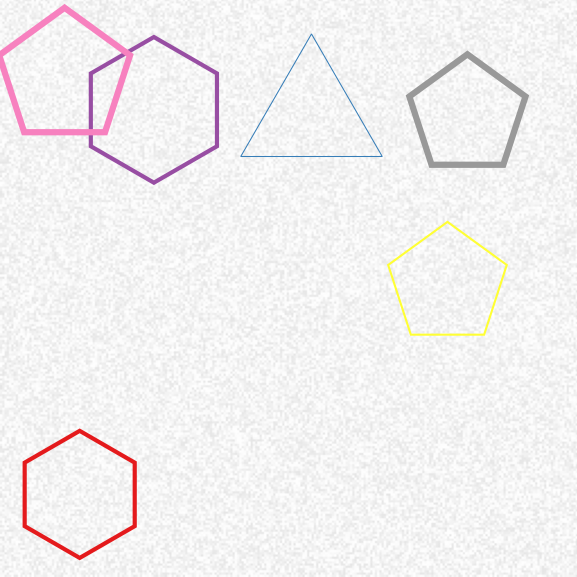[{"shape": "hexagon", "thickness": 2, "radius": 0.55, "center": [0.138, 0.143]}, {"shape": "triangle", "thickness": 0.5, "radius": 0.71, "center": [0.539, 0.799]}, {"shape": "hexagon", "thickness": 2, "radius": 0.63, "center": [0.266, 0.809]}, {"shape": "pentagon", "thickness": 1, "radius": 0.54, "center": [0.775, 0.507]}, {"shape": "pentagon", "thickness": 3, "radius": 0.6, "center": [0.112, 0.867]}, {"shape": "pentagon", "thickness": 3, "radius": 0.53, "center": [0.809, 0.799]}]